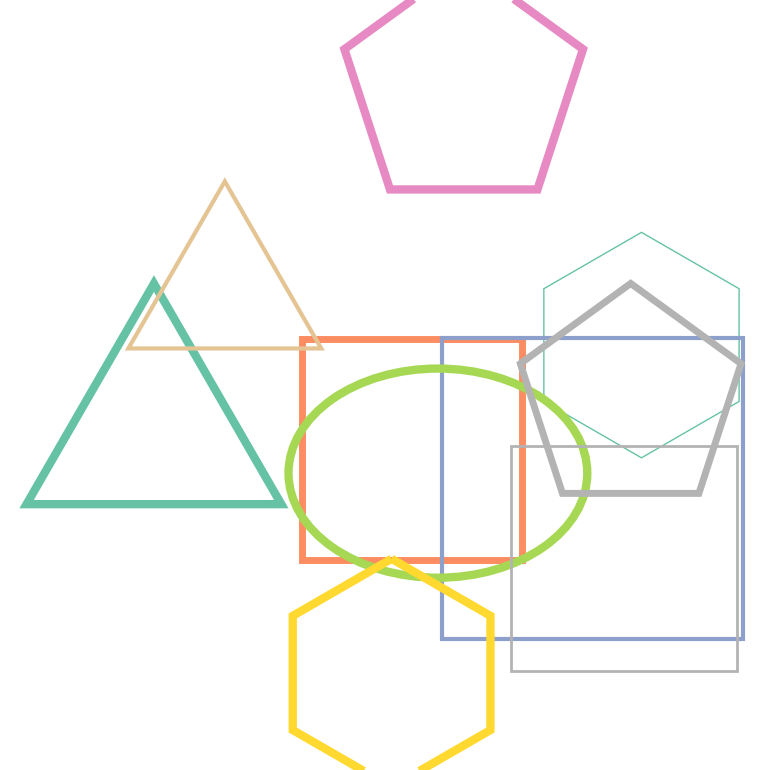[{"shape": "triangle", "thickness": 3, "radius": 0.96, "center": [0.2, 0.441]}, {"shape": "hexagon", "thickness": 0.5, "radius": 0.73, "center": [0.833, 0.552]}, {"shape": "square", "thickness": 2.5, "radius": 0.72, "center": [0.535, 0.416]}, {"shape": "square", "thickness": 1.5, "radius": 0.98, "center": [0.77, 0.365]}, {"shape": "pentagon", "thickness": 3, "radius": 0.81, "center": [0.602, 0.886]}, {"shape": "oval", "thickness": 3, "radius": 0.97, "center": [0.569, 0.386]}, {"shape": "hexagon", "thickness": 3, "radius": 0.74, "center": [0.509, 0.126]}, {"shape": "triangle", "thickness": 1.5, "radius": 0.72, "center": [0.292, 0.62]}, {"shape": "square", "thickness": 1, "radius": 0.73, "center": [0.811, 0.275]}, {"shape": "pentagon", "thickness": 2.5, "radius": 0.75, "center": [0.819, 0.481]}]